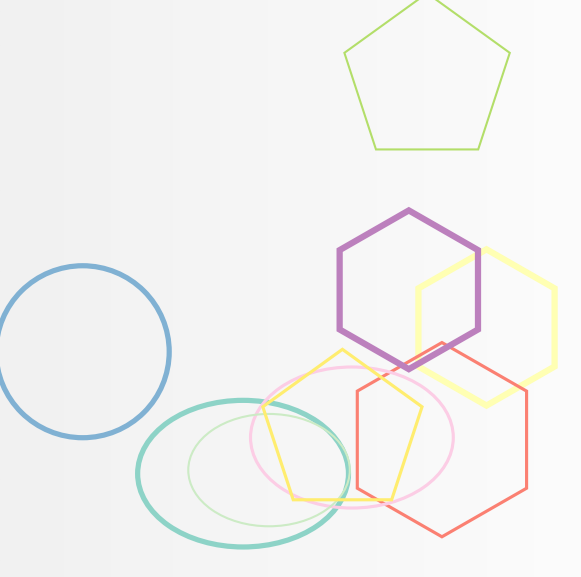[{"shape": "oval", "thickness": 2.5, "radius": 0.91, "center": [0.418, 0.179]}, {"shape": "hexagon", "thickness": 3, "radius": 0.68, "center": [0.837, 0.432]}, {"shape": "hexagon", "thickness": 1.5, "radius": 0.84, "center": [0.76, 0.238]}, {"shape": "circle", "thickness": 2.5, "radius": 0.74, "center": [0.142, 0.39]}, {"shape": "pentagon", "thickness": 1, "radius": 0.75, "center": [0.735, 0.861]}, {"shape": "oval", "thickness": 1.5, "radius": 0.87, "center": [0.605, 0.242]}, {"shape": "hexagon", "thickness": 3, "radius": 0.69, "center": [0.703, 0.497]}, {"shape": "oval", "thickness": 1, "radius": 0.69, "center": [0.463, 0.185]}, {"shape": "pentagon", "thickness": 1.5, "radius": 0.72, "center": [0.589, 0.25]}]